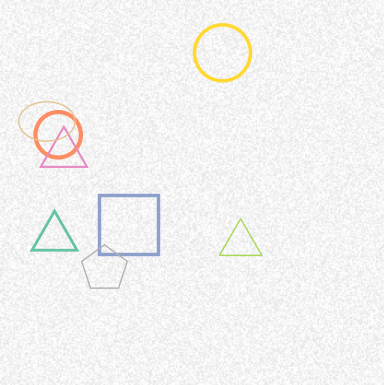[{"shape": "triangle", "thickness": 2, "radius": 0.34, "center": [0.142, 0.384]}, {"shape": "circle", "thickness": 3, "radius": 0.3, "center": [0.151, 0.65]}, {"shape": "square", "thickness": 2.5, "radius": 0.38, "center": [0.334, 0.416]}, {"shape": "triangle", "thickness": 1.5, "radius": 0.35, "center": [0.166, 0.601]}, {"shape": "triangle", "thickness": 1, "radius": 0.32, "center": [0.625, 0.368]}, {"shape": "circle", "thickness": 2.5, "radius": 0.36, "center": [0.578, 0.863]}, {"shape": "oval", "thickness": 1, "radius": 0.37, "center": [0.122, 0.685]}, {"shape": "pentagon", "thickness": 1, "radius": 0.31, "center": [0.271, 0.302]}]